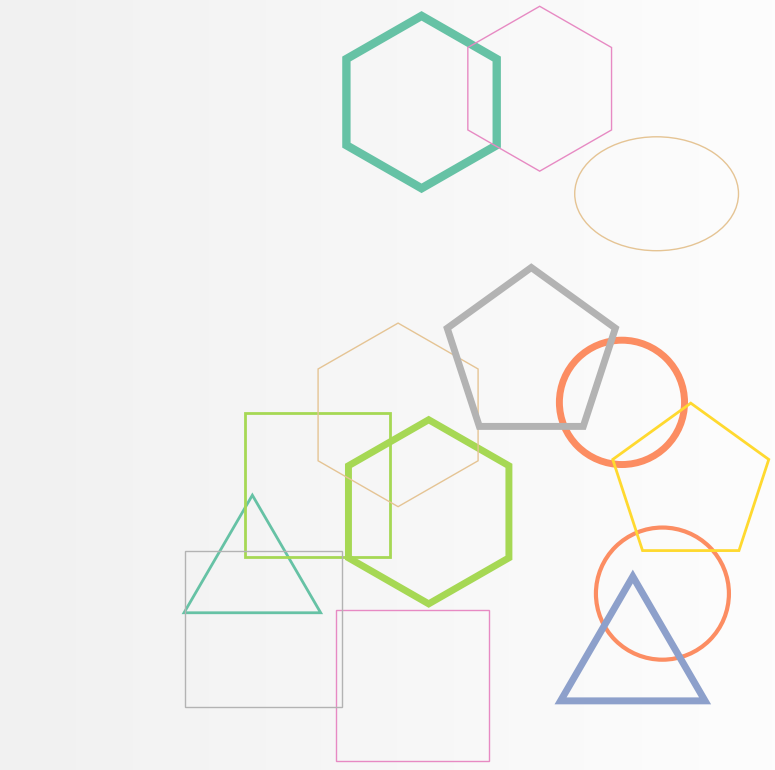[{"shape": "triangle", "thickness": 1, "radius": 0.51, "center": [0.326, 0.255]}, {"shape": "hexagon", "thickness": 3, "radius": 0.56, "center": [0.544, 0.867]}, {"shape": "circle", "thickness": 2.5, "radius": 0.4, "center": [0.803, 0.477]}, {"shape": "circle", "thickness": 1.5, "radius": 0.43, "center": [0.855, 0.229]}, {"shape": "triangle", "thickness": 2.5, "radius": 0.54, "center": [0.817, 0.144]}, {"shape": "square", "thickness": 0.5, "radius": 0.49, "center": [0.532, 0.11]}, {"shape": "hexagon", "thickness": 0.5, "radius": 0.54, "center": [0.696, 0.885]}, {"shape": "square", "thickness": 1, "radius": 0.47, "center": [0.41, 0.371]}, {"shape": "hexagon", "thickness": 2.5, "radius": 0.6, "center": [0.553, 0.335]}, {"shape": "pentagon", "thickness": 1, "radius": 0.53, "center": [0.891, 0.371]}, {"shape": "hexagon", "thickness": 0.5, "radius": 0.6, "center": [0.514, 0.461]}, {"shape": "oval", "thickness": 0.5, "radius": 0.53, "center": [0.847, 0.748]}, {"shape": "square", "thickness": 0.5, "radius": 0.51, "center": [0.34, 0.183]}, {"shape": "pentagon", "thickness": 2.5, "radius": 0.57, "center": [0.686, 0.539]}]